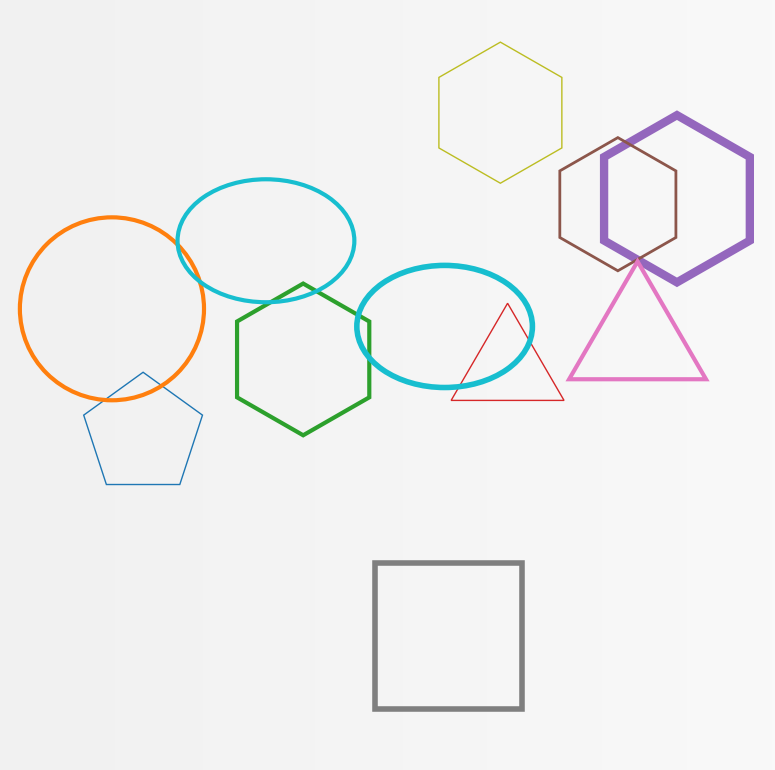[{"shape": "pentagon", "thickness": 0.5, "radius": 0.4, "center": [0.185, 0.436]}, {"shape": "circle", "thickness": 1.5, "radius": 0.59, "center": [0.144, 0.599]}, {"shape": "hexagon", "thickness": 1.5, "radius": 0.49, "center": [0.391, 0.533]}, {"shape": "triangle", "thickness": 0.5, "radius": 0.42, "center": [0.655, 0.522]}, {"shape": "hexagon", "thickness": 3, "radius": 0.54, "center": [0.873, 0.742]}, {"shape": "hexagon", "thickness": 1, "radius": 0.43, "center": [0.797, 0.735]}, {"shape": "triangle", "thickness": 1.5, "radius": 0.51, "center": [0.823, 0.558]}, {"shape": "square", "thickness": 2, "radius": 0.47, "center": [0.579, 0.174]}, {"shape": "hexagon", "thickness": 0.5, "radius": 0.46, "center": [0.646, 0.854]}, {"shape": "oval", "thickness": 1.5, "radius": 0.57, "center": [0.343, 0.687]}, {"shape": "oval", "thickness": 2, "radius": 0.57, "center": [0.574, 0.576]}]